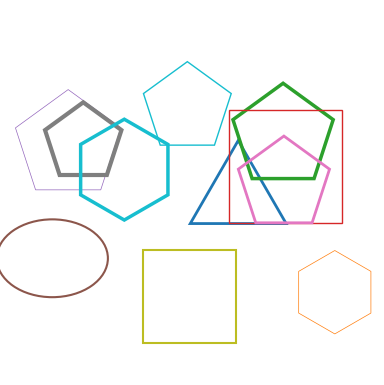[{"shape": "triangle", "thickness": 2, "radius": 0.72, "center": [0.619, 0.491]}, {"shape": "hexagon", "thickness": 0.5, "radius": 0.54, "center": [0.87, 0.241]}, {"shape": "pentagon", "thickness": 2.5, "radius": 0.68, "center": [0.735, 0.647]}, {"shape": "square", "thickness": 1, "radius": 0.73, "center": [0.742, 0.568]}, {"shape": "pentagon", "thickness": 0.5, "radius": 0.72, "center": [0.177, 0.623]}, {"shape": "oval", "thickness": 1.5, "radius": 0.72, "center": [0.136, 0.329]}, {"shape": "pentagon", "thickness": 2, "radius": 0.62, "center": [0.737, 0.522]}, {"shape": "pentagon", "thickness": 3, "radius": 0.52, "center": [0.216, 0.63]}, {"shape": "square", "thickness": 1.5, "radius": 0.6, "center": [0.492, 0.23]}, {"shape": "hexagon", "thickness": 2.5, "radius": 0.65, "center": [0.323, 0.559]}, {"shape": "pentagon", "thickness": 1, "radius": 0.6, "center": [0.487, 0.72]}]